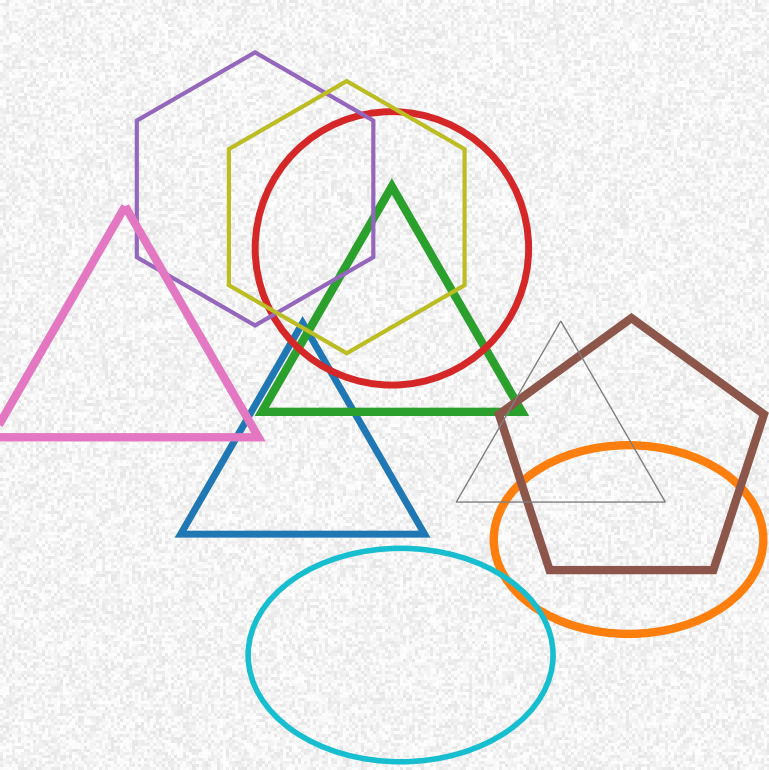[{"shape": "triangle", "thickness": 2.5, "radius": 0.91, "center": [0.393, 0.398]}, {"shape": "oval", "thickness": 3, "radius": 0.88, "center": [0.816, 0.299]}, {"shape": "triangle", "thickness": 3, "radius": 0.98, "center": [0.509, 0.563]}, {"shape": "circle", "thickness": 2.5, "radius": 0.89, "center": [0.509, 0.677]}, {"shape": "hexagon", "thickness": 1.5, "radius": 0.89, "center": [0.331, 0.755]}, {"shape": "pentagon", "thickness": 3, "radius": 0.9, "center": [0.82, 0.406]}, {"shape": "triangle", "thickness": 3, "radius": 1.0, "center": [0.163, 0.532]}, {"shape": "triangle", "thickness": 0.5, "radius": 0.78, "center": [0.728, 0.426]}, {"shape": "hexagon", "thickness": 1.5, "radius": 0.88, "center": [0.45, 0.718]}, {"shape": "oval", "thickness": 2, "radius": 0.99, "center": [0.52, 0.149]}]